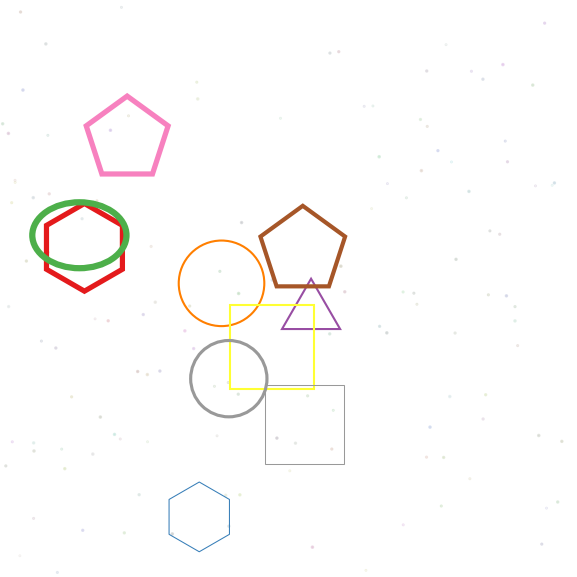[{"shape": "hexagon", "thickness": 2.5, "radius": 0.38, "center": [0.146, 0.571]}, {"shape": "hexagon", "thickness": 0.5, "radius": 0.3, "center": [0.345, 0.104]}, {"shape": "oval", "thickness": 3, "radius": 0.41, "center": [0.137, 0.592]}, {"shape": "triangle", "thickness": 1, "radius": 0.29, "center": [0.539, 0.458]}, {"shape": "circle", "thickness": 1, "radius": 0.37, "center": [0.384, 0.509]}, {"shape": "square", "thickness": 1, "radius": 0.36, "center": [0.471, 0.399]}, {"shape": "pentagon", "thickness": 2, "radius": 0.39, "center": [0.524, 0.566]}, {"shape": "pentagon", "thickness": 2.5, "radius": 0.37, "center": [0.22, 0.758]}, {"shape": "circle", "thickness": 1.5, "radius": 0.33, "center": [0.396, 0.343]}, {"shape": "square", "thickness": 0.5, "radius": 0.34, "center": [0.527, 0.264]}]